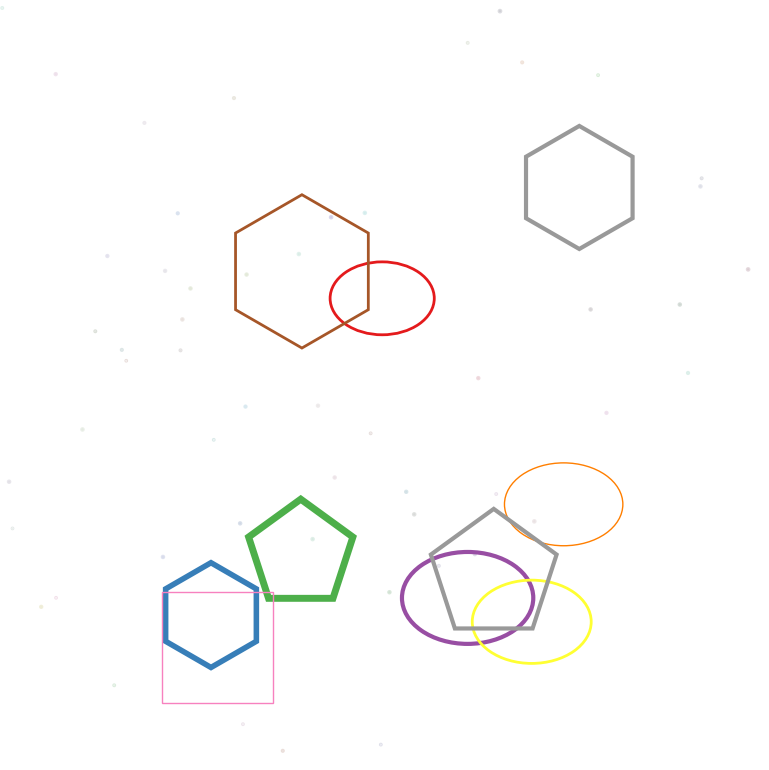[{"shape": "oval", "thickness": 1, "radius": 0.34, "center": [0.496, 0.613]}, {"shape": "hexagon", "thickness": 2, "radius": 0.34, "center": [0.274, 0.201]}, {"shape": "pentagon", "thickness": 2.5, "radius": 0.36, "center": [0.391, 0.281]}, {"shape": "oval", "thickness": 1.5, "radius": 0.43, "center": [0.607, 0.223]}, {"shape": "oval", "thickness": 0.5, "radius": 0.38, "center": [0.732, 0.345]}, {"shape": "oval", "thickness": 1, "radius": 0.39, "center": [0.691, 0.192]}, {"shape": "hexagon", "thickness": 1, "radius": 0.5, "center": [0.392, 0.648]}, {"shape": "square", "thickness": 0.5, "radius": 0.36, "center": [0.283, 0.16]}, {"shape": "pentagon", "thickness": 1.5, "radius": 0.43, "center": [0.641, 0.253]}, {"shape": "hexagon", "thickness": 1.5, "radius": 0.4, "center": [0.752, 0.757]}]